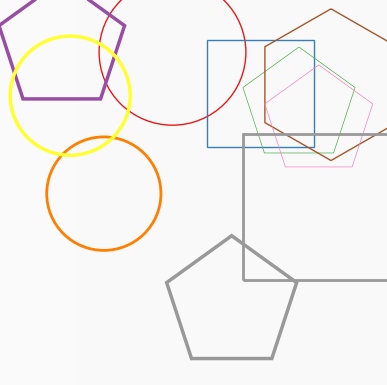[{"shape": "circle", "thickness": 1, "radius": 0.95, "center": [0.445, 0.864]}, {"shape": "square", "thickness": 1, "radius": 0.69, "center": [0.672, 0.757]}, {"shape": "pentagon", "thickness": 0.5, "radius": 0.76, "center": [0.772, 0.726]}, {"shape": "pentagon", "thickness": 2.5, "radius": 0.85, "center": [0.159, 0.881]}, {"shape": "circle", "thickness": 2, "radius": 0.74, "center": [0.268, 0.497]}, {"shape": "circle", "thickness": 2.5, "radius": 0.77, "center": [0.181, 0.751]}, {"shape": "hexagon", "thickness": 1, "radius": 0.99, "center": [0.854, 0.78]}, {"shape": "pentagon", "thickness": 0.5, "radius": 0.73, "center": [0.823, 0.685]}, {"shape": "pentagon", "thickness": 2.5, "radius": 0.88, "center": [0.598, 0.211]}, {"shape": "square", "thickness": 2, "radius": 0.95, "center": [0.817, 0.462]}]